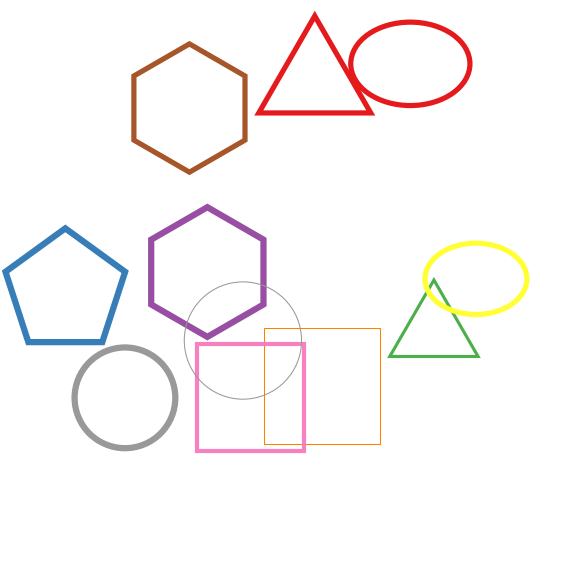[{"shape": "oval", "thickness": 2.5, "radius": 0.52, "center": [0.711, 0.889]}, {"shape": "triangle", "thickness": 2.5, "radius": 0.56, "center": [0.545, 0.86]}, {"shape": "pentagon", "thickness": 3, "radius": 0.54, "center": [0.113, 0.495]}, {"shape": "triangle", "thickness": 1.5, "radius": 0.44, "center": [0.751, 0.426]}, {"shape": "hexagon", "thickness": 3, "radius": 0.56, "center": [0.359, 0.528]}, {"shape": "square", "thickness": 0.5, "radius": 0.5, "center": [0.558, 0.33]}, {"shape": "oval", "thickness": 2.5, "radius": 0.44, "center": [0.824, 0.516]}, {"shape": "hexagon", "thickness": 2.5, "radius": 0.56, "center": [0.328, 0.812]}, {"shape": "square", "thickness": 2, "radius": 0.46, "center": [0.434, 0.311]}, {"shape": "circle", "thickness": 3, "radius": 0.44, "center": [0.216, 0.31]}, {"shape": "circle", "thickness": 0.5, "radius": 0.51, "center": [0.421, 0.409]}]